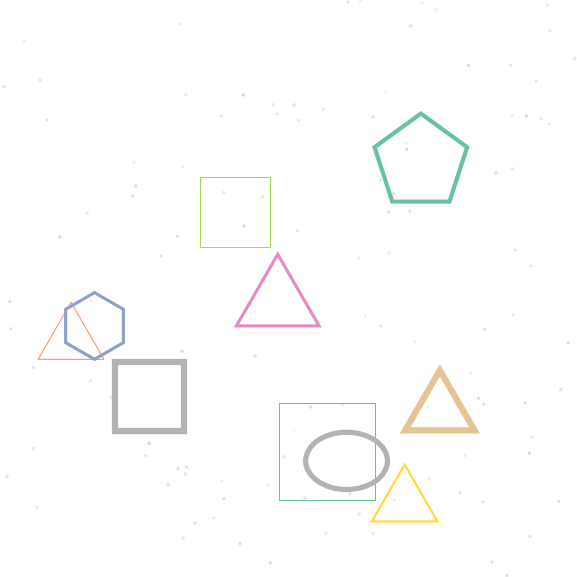[{"shape": "square", "thickness": 0.5, "radius": 0.42, "center": [0.566, 0.217]}, {"shape": "pentagon", "thickness": 2, "radius": 0.42, "center": [0.729, 0.718]}, {"shape": "triangle", "thickness": 0.5, "radius": 0.33, "center": [0.123, 0.41]}, {"shape": "hexagon", "thickness": 1.5, "radius": 0.29, "center": [0.164, 0.435]}, {"shape": "triangle", "thickness": 1.5, "radius": 0.41, "center": [0.481, 0.476]}, {"shape": "square", "thickness": 0.5, "radius": 0.31, "center": [0.407, 0.632]}, {"shape": "triangle", "thickness": 1, "radius": 0.33, "center": [0.701, 0.129]}, {"shape": "triangle", "thickness": 3, "radius": 0.35, "center": [0.762, 0.289]}, {"shape": "square", "thickness": 3, "radius": 0.3, "center": [0.259, 0.313]}, {"shape": "oval", "thickness": 2.5, "radius": 0.35, "center": [0.6, 0.201]}]